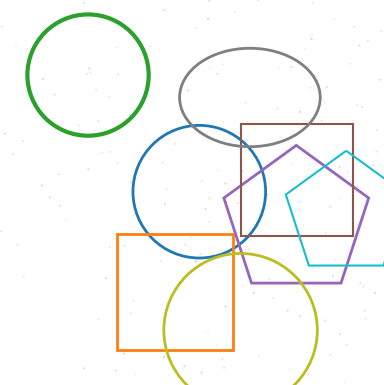[{"shape": "circle", "thickness": 2, "radius": 0.86, "center": [0.518, 0.502]}, {"shape": "square", "thickness": 2, "radius": 0.76, "center": [0.455, 0.241]}, {"shape": "circle", "thickness": 3, "radius": 0.79, "center": [0.229, 0.805]}, {"shape": "pentagon", "thickness": 2, "radius": 0.99, "center": [0.77, 0.425]}, {"shape": "square", "thickness": 1.5, "radius": 0.73, "center": [0.773, 0.532]}, {"shape": "oval", "thickness": 2, "radius": 0.91, "center": [0.649, 0.747]}, {"shape": "circle", "thickness": 2, "radius": 1.0, "center": [0.625, 0.142]}, {"shape": "pentagon", "thickness": 1.5, "radius": 0.82, "center": [0.899, 0.444]}]